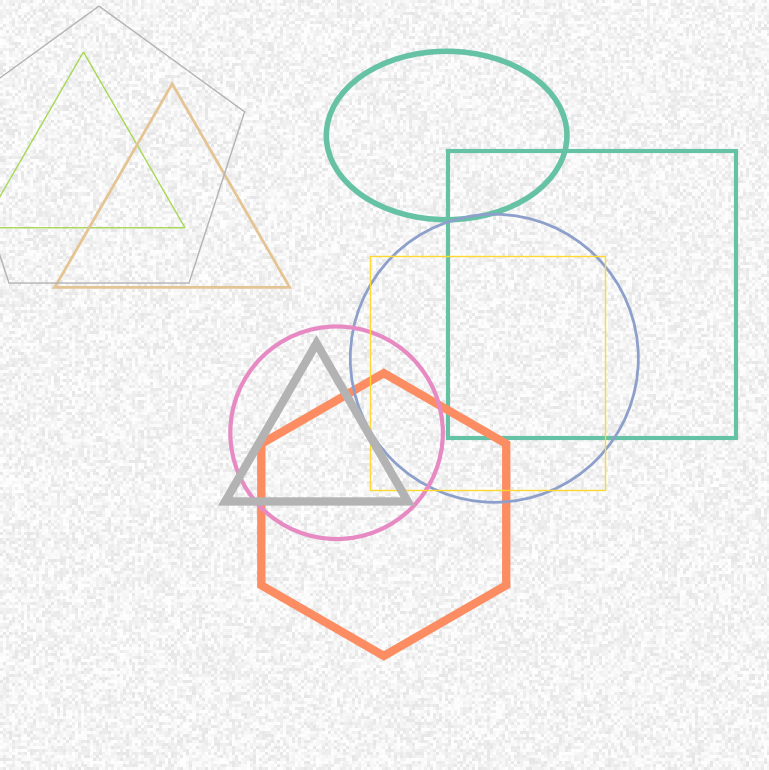[{"shape": "square", "thickness": 1.5, "radius": 0.93, "center": [0.769, 0.618]}, {"shape": "oval", "thickness": 2, "radius": 0.78, "center": [0.58, 0.824]}, {"shape": "hexagon", "thickness": 3, "radius": 0.92, "center": [0.498, 0.332]}, {"shape": "circle", "thickness": 1, "radius": 0.94, "center": [0.642, 0.535]}, {"shape": "circle", "thickness": 1.5, "radius": 0.69, "center": [0.437, 0.438]}, {"shape": "triangle", "thickness": 0.5, "radius": 0.76, "center": [0.108, 0.78]}, {"shape": "square", "thickness": 0.5, "radius": 0.76, "center": [0.633, 0.516]}, {"shape": "triangle", "thickness": 1, "radius": 0.88, "center": [0.224, 0.715]}, {"shape": "pentagon", "thickness": 0.5, "radius": 0.99, "center": [0.129, 0.793]}, {"shape": "triangle", "thickness": 3, "radius": 0.68, "center": [0.411, 0.417]}]